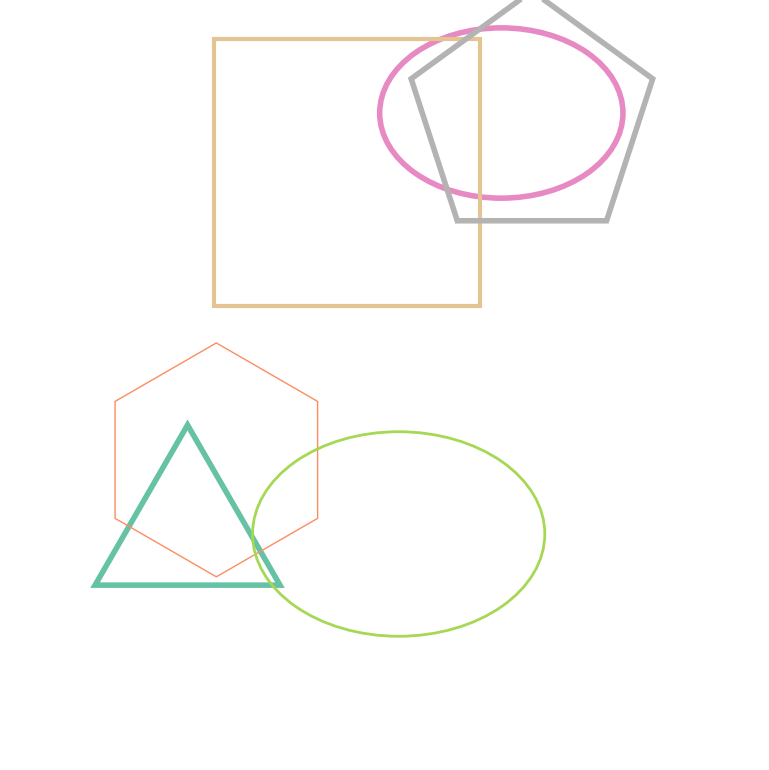[{"shape": "triangle", "thickness": 2, "radius": 0.69, "center": [0.244, 0.309]}, {"shape": "hexagon", "thickness": 0.5, "radius": 0.76, "center": [0.281, 0.403]}, {"shape": "oval", "thickness": 2, "radius": 0.79, "center": [0.651, 0.853]}, {"shape": "oval", "thickness": 1, "radius": 0.95, "center": [0.518, 0.307]}, {"shape": "square", "thickness": 1.5, "radius": 0.87, "center": [0.451, 0.776]}, {"shape": "pentagon", "thickness": 2, "radius": 0.82, "center": [0.691, 0.847]}]